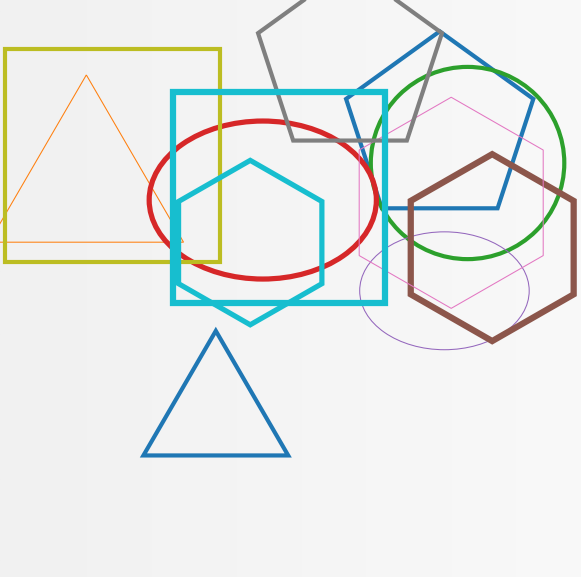[{"shape": "pentagon", "thickness": 2, "radius": 0.85, "center": [0.756, 0.775]}, {"shape": "triangle", "thickness": 2, "radius": 0.72, "center": [0.371, 0.282]}, {"shape": "triangle", "thickness": 0.5, "radius": 0.97, "center": [0.149, 0.676]}, {"shape": "circle", "thickness": 2, "radius": 0.83, "center": [0.804, 0.717]}, {"shape": "oval", "thickness": 2.5, "radius": 0.98, "center": [0.452, 0.653]}, {"shape": "oval", "thickness": 0.5, "radius": 0.73, "center": [0.765, 0.496]}, {"shape": "hexagon", "thickness": 3, "radius": 0.81, "center": [0.847, 0.57]}, {"shape": "hexagon", "thickness": 0.5, "radius": 0.91, "center": [0.776, 0.648]}, {"shape": "pentagon", "thickness": 2, "radius": 0.83, "center": [0.602, 0.89]}, {"shape": "square", "thickness": 2, "radius": 0.92, "center": [0.194, 0.73]}, {"shape": "square", "thickness": 3, "radius": 0.91, "center": [0.479, 0.657]}, {"shape": "hexagon", "thickness": 2.5, "radius": 0.71, "center": [0.431, 0.579]}]